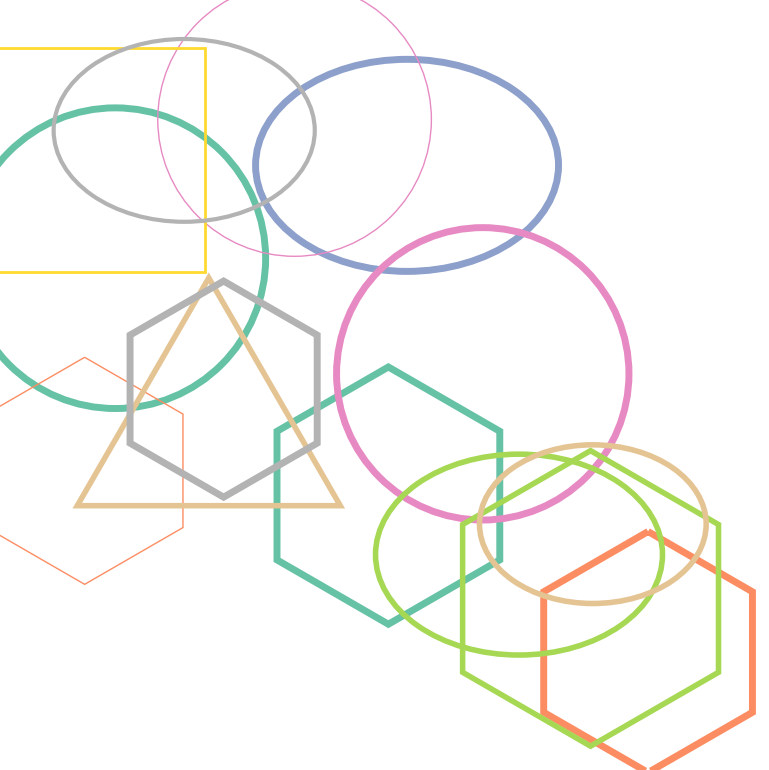[{"shape": "hexagon", "thickness": 2.5, "radius": 0.84, "center": [0.504, 0.356]}, {"shape": "circle", "thickness": 2.5, "radius": 0.98, "center": [0.15, 0.665]}, {"shape": "hexagon", "thickness": 0.5, "radius": 0.74, "center": [0.11, 0.389]}, {"shape": "hexagon", "thickness": 2.5, "radius": 0.78, "center": [0.842, 0.153]}, {"shape": "oval", "thickness": 2.5, "radius": 0.98, "center": [0.529, 0.785]}, {"shape": "circle", "thickness": 0.5, "radius": 0.89, "center": [0.383, 0.845]}, {"shape": "circle", "thickness": 2.5, "radius": 0.95, "center": [0.627, 0.515]}, {"shape": "hexagon", "thickness": 2, "radius": 0.96, "center": [0.767, 0.223]}, {"shape": "oval", "thickness": 2, "radius": 0.93, "center": [0.674, 0.28]}, {"shape": "square", "thickness": 1, "radius": 0.73, "center": [0.121, 0.792]}, {"shape": "oval", "thickness": 2, "radius": 0.74, "center": [0.77, 0.319]}, {"shape": "triangle", "thickness": 2, "radius": 0.99, "center": [0.271, 0.442]}, {"shape": "oval", "thickness": 1.5, "radius": 0.85, "center": [0.239, 0.831]}, {"shape": "hexagon", "thickness": 2.5, "radius": 0.7, "center": [0.29, 0.495]}]